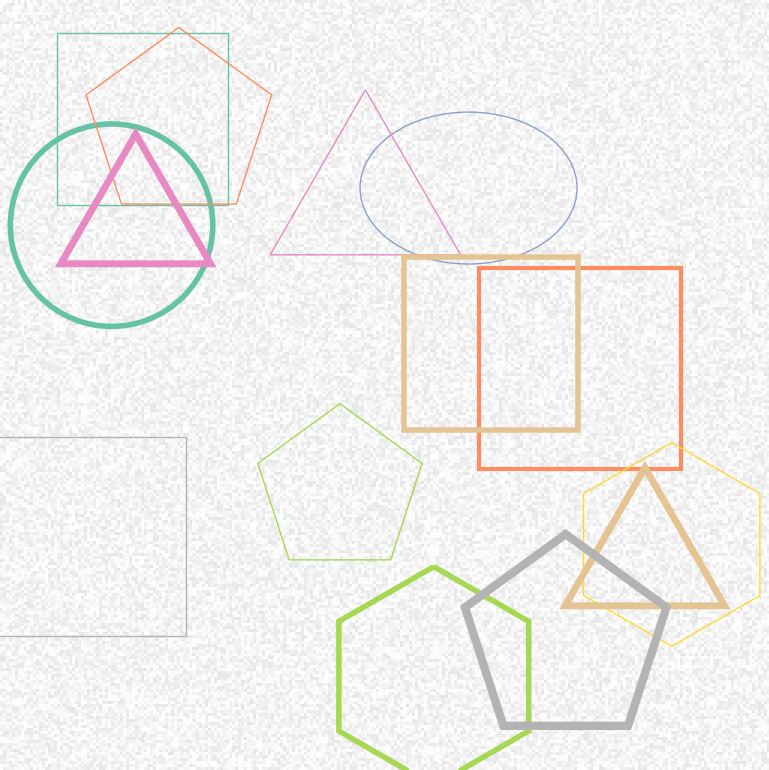[{"shape": "circle", "thickness": 2, "radius": 0.66, "center": [0.145, 0.708]}, {"shape": "square", "thickness": 0.5, "radius": 0.56, "center": [0.185, 0.846]}, {"shape": "pentagon", "thickness": 0.5, "radius": 0.63, "center": [0.232, 0.838]}, {"shape": "square", "thickness": 1.5, "radius": 0.65, "center": [0.753, 0.522]}, {"shape": "oval", "thickness": 0.5, "radius": 0.7, "center": [0.609, 0.756]}, {"shape": "triangle", "thickness": 0.5, "radius": 0.71, "center": [0.475, 0.74]}, {"shape": "triangle", "thickness": 2.5, "radius": 0.56, "center": [0.176, 0.714]}, {"shape": "pentagon", "thickness": 0.5, "radius": 0.56, "center": [0.441, 0.364]}, {"shape": "hexagon", "thickness": 2, "radius": 0.71, "center": [0.563, 0.122]}, {"shape": "hexagon", "thickness": 0.5, "radius": 0.66, "center": [0.872, 0.293]}, {"shape": "triangle", "thickness": 2.5, "radius": 0.6, "center": [0.838, 0.273]}, {"shape": "square", "thickness": 2, "radius": 0.56, "center": [0.638, 0.554]}, {"shape": "square", "thickness": 0.5, "radius": 0.65, "center": [0.112, 0.303]}, {"shape": "pentagon", "thickness": 3, "radius": 0.69, "center": [0.735, 0.169]}]